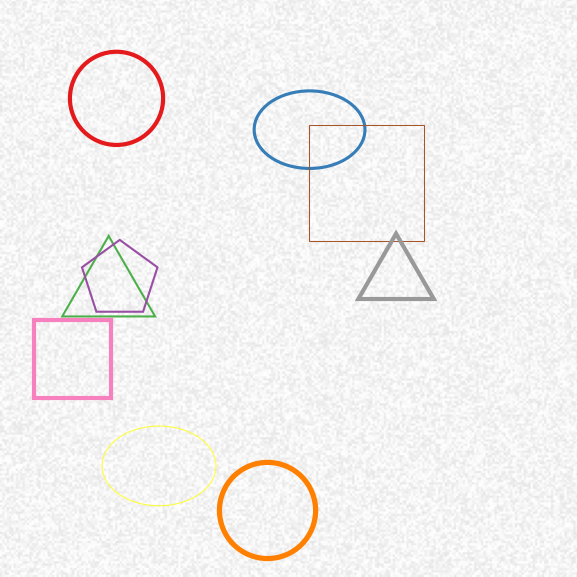[{"shape": "circle", "thickness": 2, "radius": 0.4, "center": [0.202, 0.829]}, {"shape": "oval", "thickness": 1.5, "radius": 0.48, "center": [0.536, 0.775]}, {"shape": "triangle", "thickness": 1, "radius": 0.46, "center": [0.188, 0.498]}, {"shape": "pentagon", "thickness": 1, "radius": 0.34, "center": [0.207, 0.515]}, {"shape": "circle", "thickness": 2.5, "radius": 0.42, "center": [0.463, 0.115]}, {"shape": "oval", "thickness": 0.5, "radius": 0.49, "center": [0.275, 0.192]}, {"shape": "square", "thickness": 0.5, "radius": 0.5, "center": [0.634, 0.682]}, {"shape": "square", "thickness": 2, "radius": 0.34, "center": [0.125, 0.377]}, {"shape": "triangle", "thickness": 2, "radius": 0.38, "center": [0.686, 0.519]}]